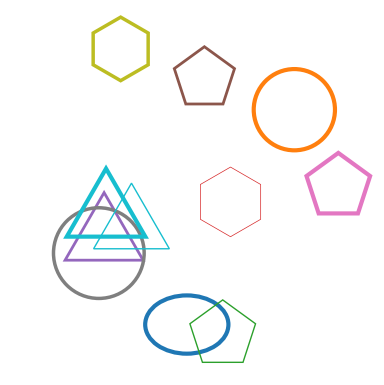[{"shape": "oval", "thickness": 3, "radius": 0.54, "center": [0.485, 0.157]}, {"shape": "circle", "thickness": 3, "radius": 0.53, "center": [0.765, 0.715]}, {"shape": "pentagon", "thickness": 1, "radius": 0.45, "center": [0.578, 0.131]}, {"shape": "hexagon", "thickness": 0.5, "radius": 0.45, "center": [0.599, 0.476]}, {"shape": "triangle", "thickness": 2, "radius": 0.59, "center": [0.27, 0.383]}, {"shape": "pentagon", "thickness": 2, "radius": 0.41, "center": [0.531, 0.796]}, {"shape": "pentagon", "thickness": 3, "radius": 0.43, "center": [0.879, 0.516]}, {"shape": "circle", "thickness": 2.5, "radius": 0.59, "center": [0.257, 0.343]}, {"shape": "hexagon", "thickness": 2.5, "radius": 0.41, "center": [0.313, 0.873]}, {"shape": "triangle", "thickness": 1, "radius": 0.57, "center": [0.342, 0.411]}, {"shape": "triangle", "thickness": 3, "radius": 0.59, "center": [0.275, 0.444]}]